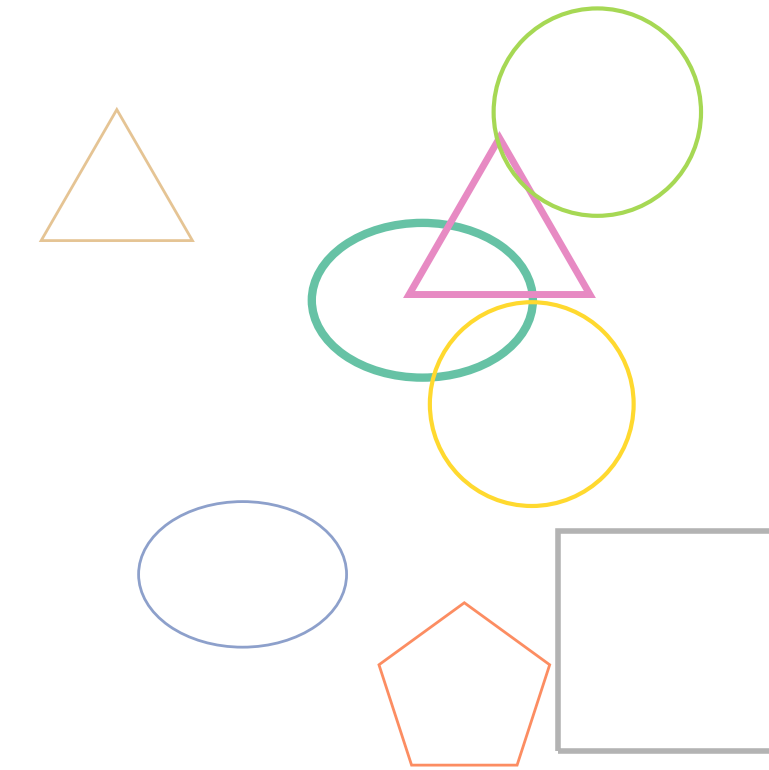[{"shape": "oval", "thickness": 3, "radius": 0.72, "center": [0.548, 0.61]}, {"shape": "pentagon", "thickness": 1, "radius": 0.58, "center": [0.603, 0.101]}, {"shape": "oval", "thickness": 1, "radius": 0.68, "center": [0.315, 0.254]}, {"shape": "triangle", "thickness": 2.5, "radius": 0.68, "center": [0.649, 0.685]}, {"shape": "circle", "thickness": 1.5, "radius": 0.67, "center": [0.776, 0.854]}, {"shape": "circle", "thickness": 1.5, "radius": 0.66, "center": [0.691, 0.475]}, {"shape": "triangle", "thickness": 1, "radius": 0.57, "center": [0.152, 0.744]}, {"shape": "square", "thickness": 2, "radius": 0.71, "center": [0.868, 0.167]}]